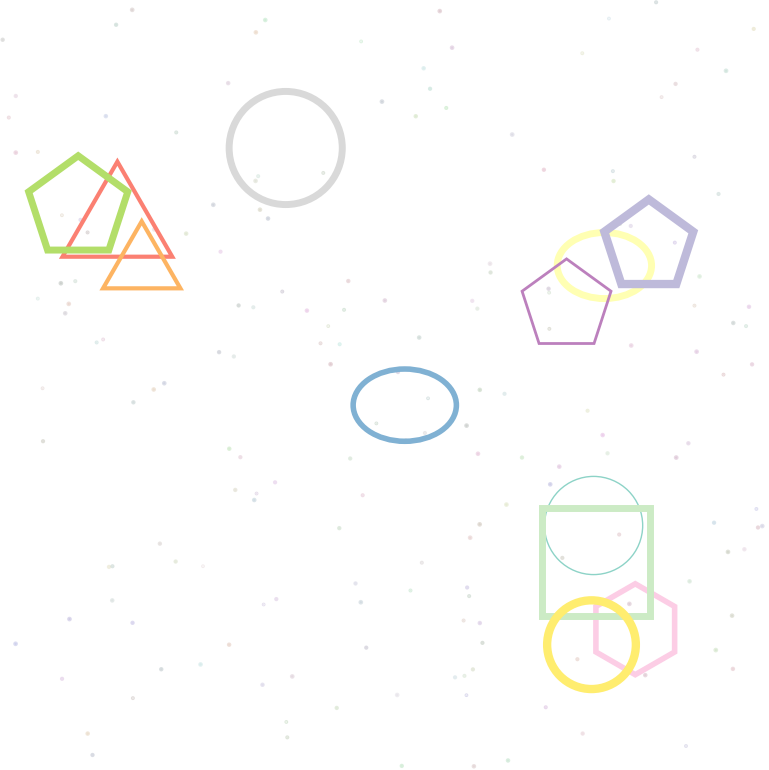[{"shape": "circle", "thickness": 0.5, "radius": 0.32, "center": [0.771, 0.318]}, {"shape": "oval", "thickness": 2.5, "radius": 0.31, "center": [0.785, 0.655]}, {"shape": "pentagon", "thickness": 3, "radius": 0.3, "center": [0.843, 0.68]}, {"shape": "triangle", "thickness": 1.5, "radius": 0.41, "center": [0.152, 0.708]}, {"shape": "oval", "thickness": 2, "radius": 0.34, "center": [0.526, 0.474]}, {"shape": "triangle", "thickness": 1.5, "radius": 0.29, "center": [0.184, 0.655]}, {"shape": "pentagon", "thickness": 2.5, "radius": 0.34, "center": [0.102, 0.73]}, {"shape": "hexagon", "thickness": 2, "radius": 0.3, "center": [0.825, 0.183]}, {"shape": "circle", "thickness": 2.5, "radius": 0.37, "center": [0.371, 0.808]}, {"shape": "pentagon", "thickness": 1, "radius": 0.3, "center": [0.736, 0.603]}, {"shape": "square", "thickness": 2.5, "radius": 0.35, "center": [0.774, 0.27]}, {"shape": "circle", "thickness": 3, "radius": 0.29, "center": [0.768, 0.163]}]